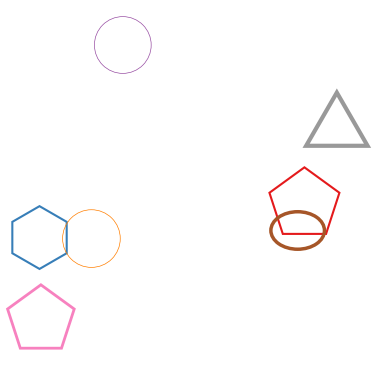[{"shape": "pentagon", "thickness": 1.5, "radius": 0.48, "center": [0.791, 0.47]}, {"shape": "hexagon", "thickness": 1.5, "radius": 0.41, "center": [0.103, 0.383]}, {"shape": "circle", "thickness": 0.5, "radius": 0.37, "center": [0.319, 0.883]}, {"shape": "circle", "thickness": 0.5, "radius": 0.37, "center": [0.237, 0.38]}, {"shape": "oval", "thickness": 2.5, "radius": 0.35, "center": [0.773, 0.401]}, {"shape": "pentagon", "thickness": 2, "radius": 0.46, "center": [0.106, 0.169]}, {"shape": "triangle", "thickness": 3, "radius": 0.46, "center": [0.875, 0.667]}]